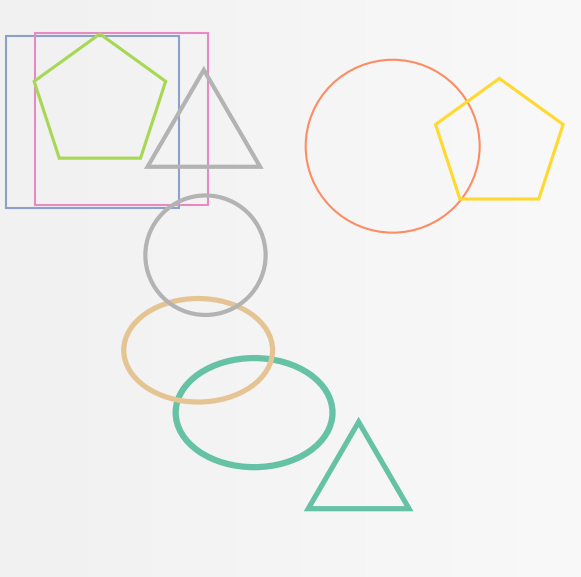[{"shape": "triangle", "thickness": 2.5, "radius": 0.5, "center": [0.617, 0.168]}, {"shape": "oval", "thickness": 3, "radius": 0.67, "center": [0.437, 0.285]}, {"shape": "circle", "thickness": 1, "radius": 0.75, "center": [0.676, 0.746]}, {"shape": "square", "thickness": 1, "radius": 0.75, "center": [0.159, 0.788]}, {"shape": "square", "thickness": 1, "radius": 0.74, "center": [0.209, 0.792]}, {"shape": "pentagon", "thickness": 1.5, "radius": 0.59, "center": [0.172, 0.822]}, {"shape": "pentagon", "thickness": 1.5, "radius": 0.58, "center": [0.859, 0.748]}, {"shape": "oval", "thickness": 2.5, "radius": 0.64, "center": [0.341, 0.393]}, {"shape": "triangle", "thickness": 2, "radius": 0.56, "center": [0.351, 0.766]}, {"shape": "circle", "thickness": 2, "radius": 0.52, "center": [0.354, 0.557]}]